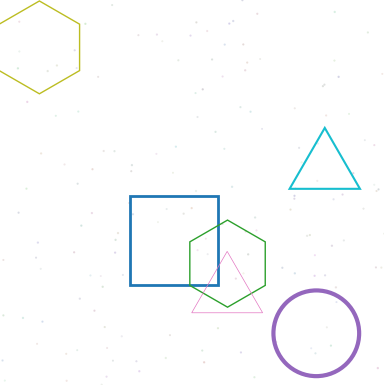[{"shape": "square", "thickness": 2, "radius": 0.57, "center": [0.452, 0.375]}, {"shape": "hexagon", "thickness": 1, "radius": 0.57, "center": [0.591, 0.315]}, {"shape": "circle", "thickness": 3, "radius": 0.56, "center": [0.822, 0.134]}, {"shape": "triangle", "thickness": 0.5, "radius": 0.53, "center": [0.59, 0.241]}, {"shape": "hexagon", "thickness": 1, "radius": 0.6, "center": [0.102, 0.877]}, {"shape": "triangle", "thickness": 1.5, "radius": 0.53, "center": [0.844, 0.562]}]